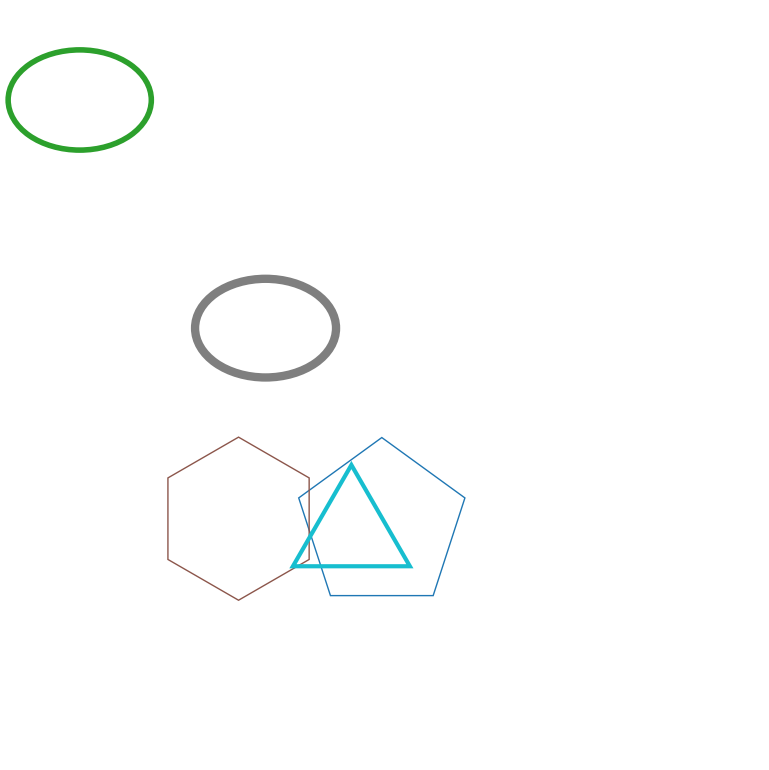[{"shape": "pentagon", "thickness": 0.5, "radius": 0.57, "center": [0.496, 0.318]}, {"shape": "oval", "thickness": 2, "radius": 0.46, "center": [0.104, 0.87]}, {"shape": "hexagon", "thickness": 0.5, "radius": 0.53, "center": [0.31, 0.326]}, {"shape": "oval", "thickness": 3, "radius": 0.46, "center": [0.345, 0.574]}, {"shape": "triangle", "thickness": 1.5, "radius": 0.44, "center": [0.456, 0.308]}]